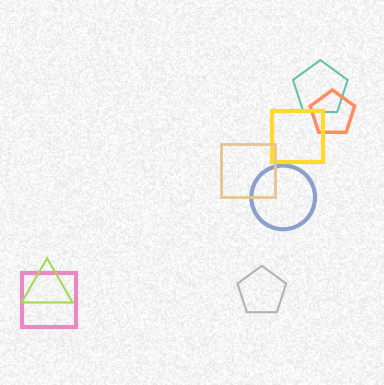[{"shape": "pentagon", "thickness": 1.5, "radius": 0.37, "center": [0.832, 0.769]}, {"shape": "pentagon", "thickness": 2.5, "radius": 0.3, "center": [0.863, 0.706]}, {"shape": "circle", "thickness": 3, "radius": 0.41, "center": [0.735, 0.487]}, {"shape": "square", "thickness": 3, "radius": 0.35, "center": [0.127, 0.221]}, {"shape": "triangle", "thickness": 1.5, "radius": 0.38, "center": [0.122, 0.253]}, {"shape": "square", "thickness": 3, "radius": 0.34, "center": [0.773, 0.645]}, {"shape": "square", "thickness": 2, "radius": 0.35, "center": [0.645, 0.557]}, {"shape": "pentagon", "thickness": 1.5, "radius": 0.33, "center": [0.68, 0.243]}]